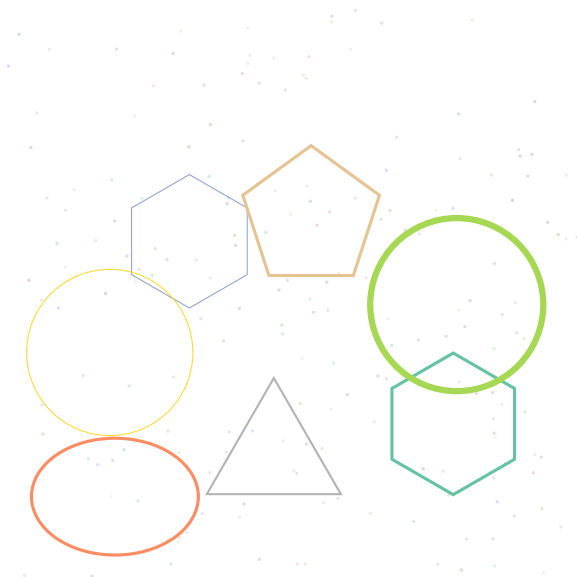[{"shape": "hexagon", "thickness": 1.5, "radius": 0.61, "center": [0.785, 0.265]}, {"shape": "oval", "thickness": 1.5, "radius": 0.72, "center": [0.199, 0.139]}, {"shape": "hexagon", "thickness": 0.5, "radius": 0.58, "center": [0.328, 0.581]}, {"shape": "circle", "thickness": 3, "radius": 0.75, "center": [0.791, 0.472]}, {"shape": "circle", "thickness": 0.5, "radius": 0.72, "center": [0.19, 0.389]}, {"shape": "pentagon", "thickness": 1.5, "radius": 0.62, "center": [0.539, 0.623]}, {"shape": "triangle", "thickness": 1, "radius": 0.67, "center": [0.474, 0.21]}]